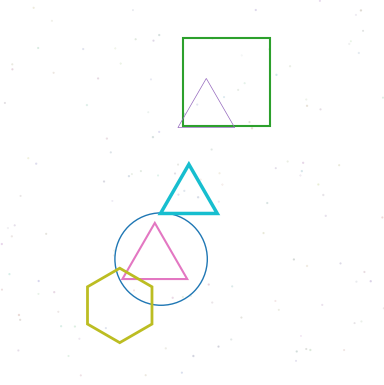[{"shape": "circle", "thickness": 1, "radius": 0.6, "center": [0.418, 0.327]}, {"shape": "square", "thickness": 1.5, "radius": 0.57, "center": [0.589, 0.787]}, {"shape": "triangle", "thickness": 0.5, "radius": 0.43, "center": [0.536, 0.711]}, {"shape": "triangle", "thickness": 1.5, "radius": 0.49, "center": [0.402, 0.324]}, {"shape": "hexagon", "thickness": 2, "radius": 0.48, "center": [0.311, 0.207]}, {"shape": "triangle", "thickness": 2.5, "radius": 0.43, "center": [0.491, 0.488]}]